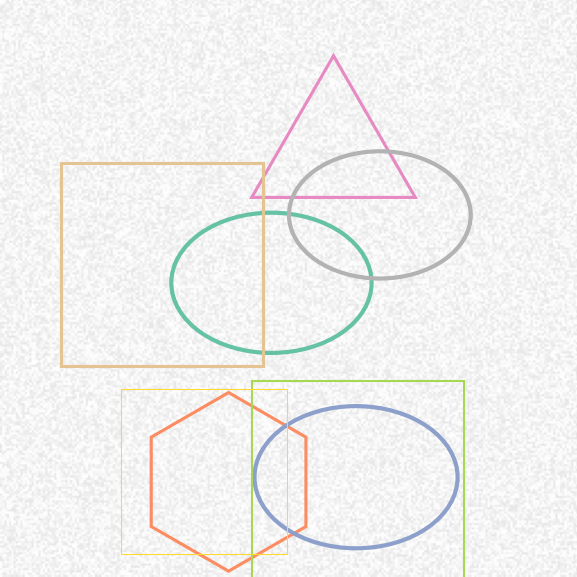[{"shape": "oval", "thickness": 2, "radius": 0.87, "center": [0.47, 0.509]}, {"shape": "hexagon", "thickness": 1.5, "radius": 0.77, "center": [0.396, 0.165]}, {"shape": "oval", "thickness": 2, "radius": 0.88, "center": [0.617, 0.173]}, {"shape": "triangle", "thickness": 1.5, "radius": 0.82, "center": [0.578, 0.739]}, {"shape": "square", "thickness": 1, "radius": 0.92, "center": [0.62, 0.155]}, {"shape": "square", "thickness": 0.5, "radius": 0.72, "center": [0.353, 0.183]}, {"shape": "square", "thickness": 1.5, "radius": 0.87, "center": [0.281, 0.541]}, {"shape": "oval", "thickness": 2, "radius": 0.79, "center": [0.658, 0.627]}]